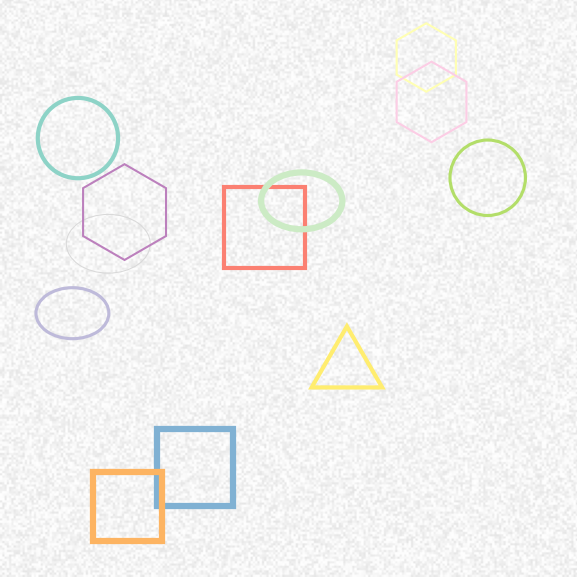[{"shape": "circle", "thickness": 2, "radius": 0.35, "center": [0.135, 0.76]}, {"shape": "hexagon", "thickness": 1, "radius": 0.3, "center": [0.738, 0.9]}, {"shape": "oval", "thickness": 1.5, "radius": 0.32, "center": [0.125, 0.457]}, {"shape": "square", "thickness": 2, "radius": 0.35, "center": [0.458, 0.605]}, {"shape": "square", "thickness": 3, "radius": 0.33, "center": [0.338, 0.19]}, {"shape": "square", "thickness": 3, "radius": 0.3, "center": [0.221, 0.122]}, {"shape": "circle", "thickness": 1.5, "radius": 0.33, "center": [0.845, 0.691]}, {"shape": "hexagon", "thickness": 1, "radius": 0.35, "center": [0.747, 0.823]}, {"shape": "oval", "thickness": 0.5, "radius": 0.36, "center": [0.187, 0.577]}, {"shape": "hexagon", "thickness": 1, "radius": 0.41, "center": [0.216, 0.632]}, {"shape": "oval", "thickness": 3, "radius": 0.35, "center": [0.522, 0.651]}, {"shape": "triangle", "thickness": 2, "radius": 0.35, "center": [0.601, 0.363]}]